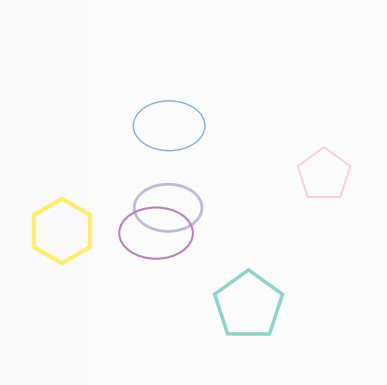[{"shape": "pentagon", "thickness": 2.5, "radius": 0.46, "center": [0.641, 0.207]}, {"shape": "oval", "thickness": 2, "radius": 0.44, "center": [0.434, 0.46]}, {"shape": "oval", "thickness": 1, "radius": 0.46, "center": [0.436, 0.673]}, {"shape": "pentagon", "thickness": 1.5, "radius": 0.36, "center": [0.836, 0.546]}, {"shape": "oval", "thickness": 1.5, "radius": 0.48, "center": [0.403, 0.394]}, {"shape": "hexagon", "thickness": 3, "radius": 0.42, "center": [0.16, 0.4]}]